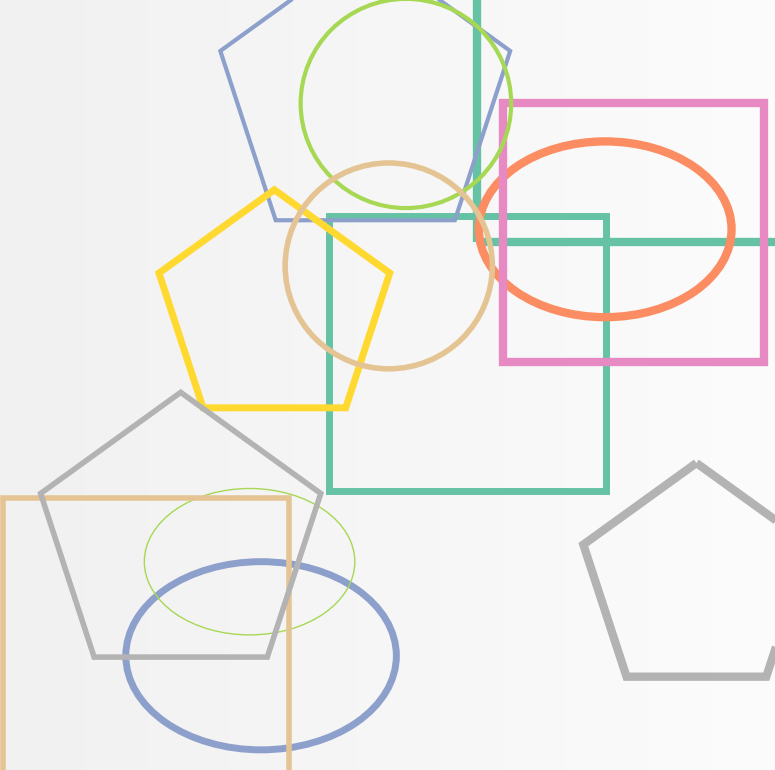[{"shape": "square", "thickness": 3, "radius": 0.99, "center": [0.814, 0.884]}, {"shape": "square", "thickness": 2.5, "radius": 0.89, "center": [0.603, 0.541]}, {"shape": "oval", "thickness": 3, "radius": 0.82, "center": [0.781, 0.702]}, {"shape": "oval", "thickness": 2.5, "radius": 0.87, "center": [0.337, 0.148]}, {"shape": "pentagon", "thickness": 1.5, "radius": 0.98, "center": [0.471, 0.873]}, {"shape": "square", "thickness": 3, "radius": 0.84, "center": [0.817, 0.698]}, {"shape": "oval", "thickness": 0.5, "radius": 0.68, "center": [0.322, 0.271]}, {"shape": "circle", "thickness": 1.5, "radius": 0.68, "center": [0.524, 0.866]}, {"shape": "pentagon", "thickness": 2.5, "radius": 0.78, "center": [0.354, 0.597]}, {"shape": "square", "thickness": 2, "radius": 0.92, "center": [0.189, 0.169]}, {"shape": "circle", "thickness": 2, "radius": 0.67, "center": [0.502, 0.655]}, {"shape": "pentagon", "thickness": 3, "radius": 0.77, "center": [0.899, 0.245]}, {"shape": "pentagon", "thickness": 2, "radius": 0.95, "center": [0.233, 0.3]}]